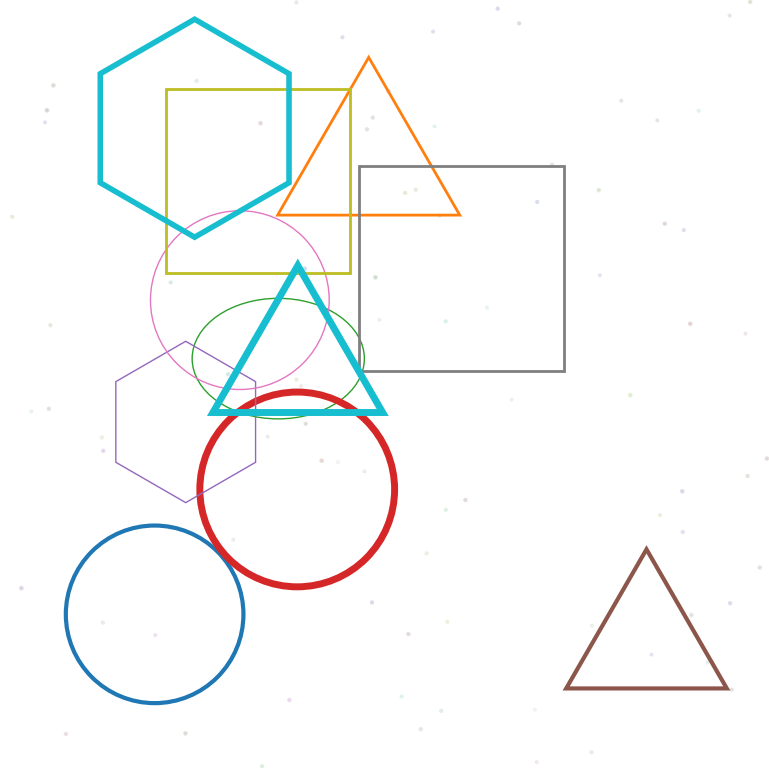[{"shape": "circle", "thickness": 1.5, "radius": 0.58, "center": [0.201, 0.202]}, {"shape": "triangle", "thickness": 1, "radius": 0.68, "center": [0.479, 0.789]}, {"shape": "oval", "thickness": 0.5, "radius": 0.56, "center": [0.361, 0.534]}, {"shape": "circle", "thickness": 2.5, "radius": 0.63, "center": [0.386, 0.364]}, {"shape": "hexagon", "thickness": 0.5, "radius": 0.52, "center": [0.241, 0.452]}, {"shape": "triangle", "thickness": 1.5, "radius": 0.6, "center": [0.84, 0.166]}, {"shape": "circle", "thickness": 0.5, "radius": 0.58, "center": [0.311, 0.61]}, {"shape": "square", "thickness": 1, "radius": 0.66, "center": [0.6, 0.651]}, {"shape": "square", "thickness": 1, "radius": 0.6, "center": [0.335, 0.765]}, {"shape": "triangle", "thickness": 2.5, "radius": 0.64, "center": [0.387, 0.528]}, {"shape": "hexagon", "thickness": 2, "radius": 0.71, "center": [0.253, 0.833]}]